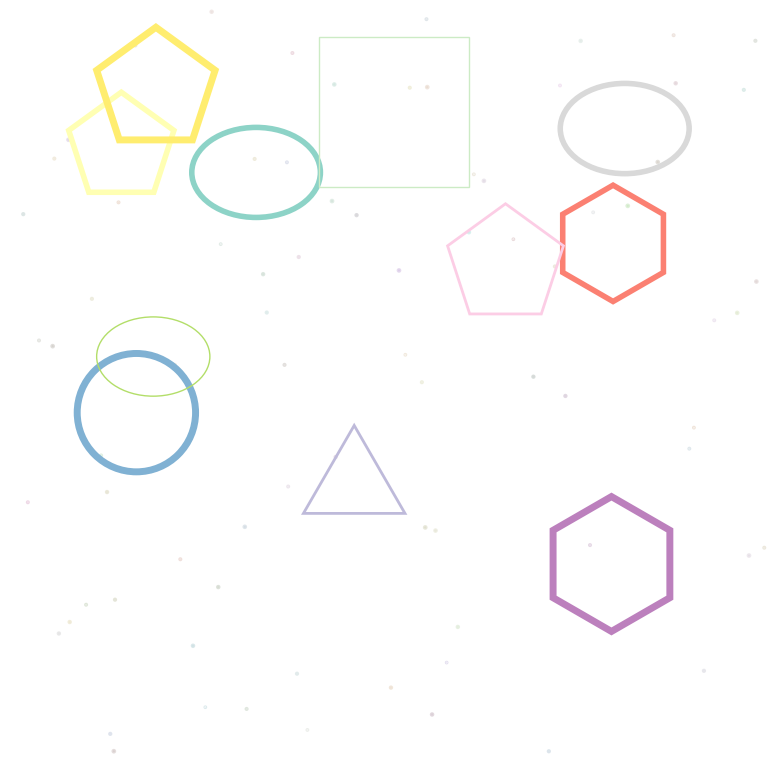[{"shape": "oval", "thickness": 2, "radius": 0.42, "center": [0.333, 0.776]}, {"shape": "pentagon", "thickness": 2, "radius": 0.36, "center": [0.158, 0.808]}, {"shape": "triangle", "thickness": 1, "radius": 0.38, "center": [0.46, 0.371]}, {"shape": "hexagon", "thickness": 2, "radius": 0.38, "center": [0.796, 0.684]}, {"shape": "circle", "thickness": 2.5, "radius": 0.38, "center": [0.177, 0.464]}, {"shape": "oval", "thickness": 0.5, "radius": 0.37, "center": [0.199, 0.537]}, {"shape": "pentagon", "thickness": 1, "radius": 0.4, "center": [0.657, 0.656]}, {"shape": "oval", "thickness": 2, "radius": 0.42, "center": [0.811, 0.833]}, {"shape": "hexagon", "thickness": 2.5, "radius": 0.44, "center": [0.794, 0.268]}, {"shape": "square", "thickness": 0.5, "radius": 0.49, "center": [0.512, 0.854]}, {"shape": "pentagon", "thickness": 2.5, "radius": 0.4, "center": [0.202, 0.884]}]